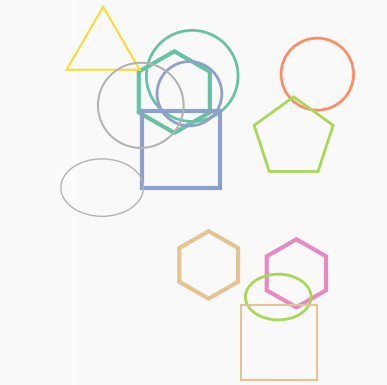[{"shape": "hexagon", "thickness": 3, "radius": 0.53, "center": [0.45, 0.761]}, {"shape": "circle", "thickness": 2, "radius": 0.59, "center": [0.496, 0.803]}, {"shape": "circle", "thickness": 2, "radius": 0.47, "center": [0.819, 0.807]}, {"shape": "circle", "thickness": 2, "radius": 0.42, "center": [0.489, 0.757]}, {"shape": "square", "thickness": 3, "radius": 0.5, "center": [0.467, 0.611]}, {"shape": "hexagon", "thickness": 3, "radius": 0.44, "center": [0.765, 0.29]}, {"shape": "oval", "thickness": 2, "radius": 0.42, "center": [0.718, 0.229]}, {"shape": "pentagon", "thickness": 2, "radius": 0.54, "center": [0.758, 0.641]}, {"shape": "triangle", "thickness": 1.5, "radius": 0.54, "center": [0.266, 0.873]}, {"shape": "hexagon", "thickness": 3, "radius": 0.44, "center": [0.539, 0.312]}, {"shape": "square", "thickness": 1.5, "radius": 0.49, "center": [0.72, 0.11]}, {"shape": "circle", "thickness": 1.5, "radius": 0.55, "center": [0.363, 0.726]}, {"shape": "oval", "thickness": 1, "radius": 0.53, "center": [0.264, 0.513]}]